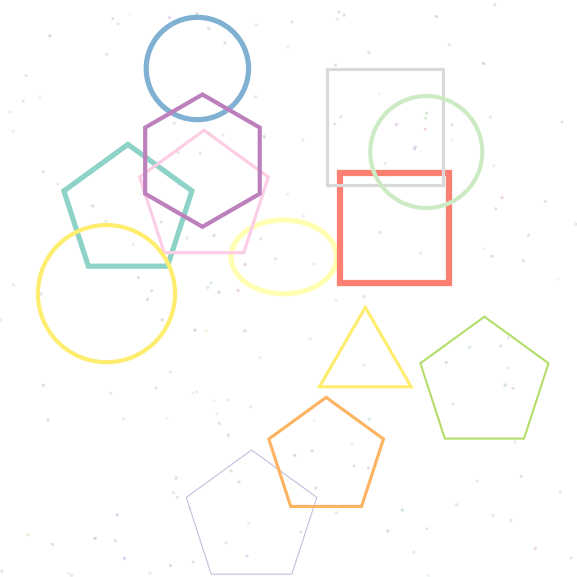[{"shape": "pentagon", "thickness": 2.5, "radius": 0.58, "center": [0.222, 0.632]}, {"shape": "oval", "thickness": 2.5, "radius": 0.46, "center": [0.492, 0.554]}, {"shape": "pentagon", "thickness": 0.5, "radius": 0.59, "center": [0.436, 0.101]}, {"shape": "square", "thickness": 3, "radius": 0.47, "center": [0.683, 0.604]}, {"shape": "circle", "thickness": 2.5, "radius": 0.44, "center": [0.342, 0.881]}, {"shape": "pentagon", "thickness": 1.5, "radius": 0.52, "center": [0.565, 0.207]}, {"shape": "pentagon", "thickness": 1, "radius": 0.58, "center": [0.839, 0.334]}, {"shape": "pentagon", "thickness": 1.5, "radius": 0.59, "center": [0.353, 0.656]}, {"shape": "square", "thickness": 1.5, "radius": 0.5, "center": [0.666, 0.779]}, {"shape": "hexagon", "thickness": 2, "radius": 0.57, "center": [0.351, 0.721]}, {"shape": "circle", "thickness": 2, "radius": 0.48, "center": [0.738, 0.736]}, {"shape": "triangle", "thickness": 1.5, "radius": 0.46, "center": [0.633, 0.375]}, {"shape": "circle", "thickness": 2, "radius": 0.59, "center": [0.184, 0.491]}]